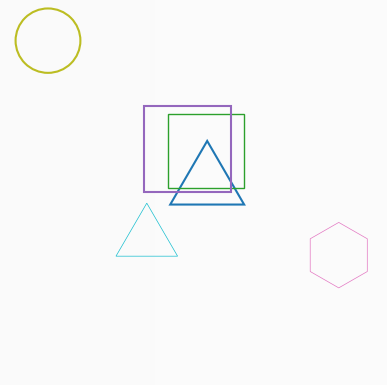[{"shape": "triangle", "thickness": 1.5, "radius": 0.55, "center": [0.535, 0.524]}, {"shape": "square", "thickness": 1, "radius": 0.48, "center": [0.532, 0.607]}, {"shape": "square", "thickness": 1.5, "radius": 0.56, "center": [0.484, 0.613]}, {"shape": "hexagon", "thickness": 0.5, "radius": 0.43, "center": [0.874, 0.337]}, {"shape": "circle", "thickness": 1.5, "radius": 0.42, "center": [0.124, 0.894]}, {"shape": "triangle", "thickness": 0.5, "radius": 0.46, "center": [0.379, 0.381]}]